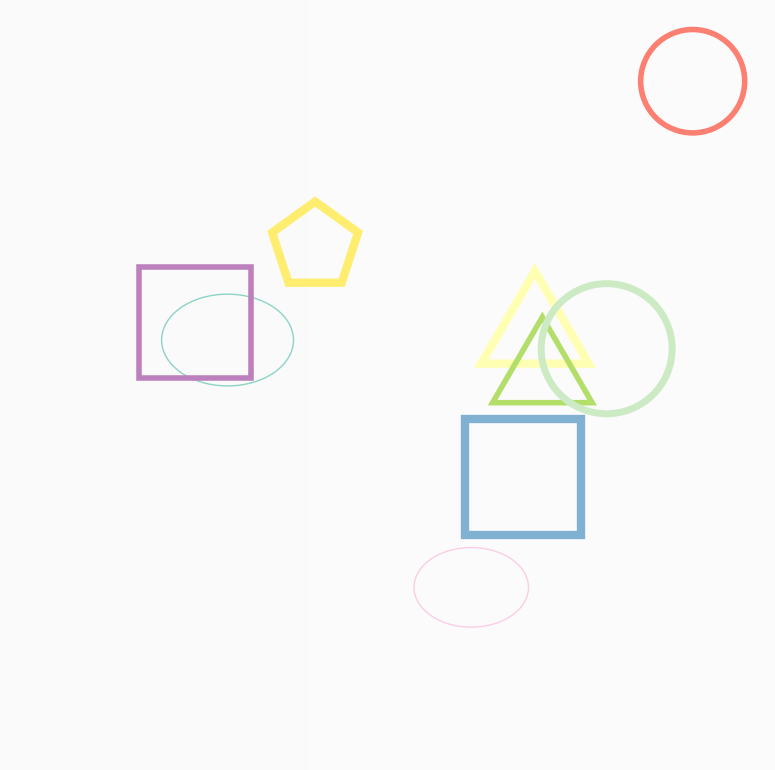[{"shape": "oval", "thickness": 0.5, "radius": 0.43, "center": [0.294, 0.558]}, {"shape": "triangle", "thickness": 3, "radius": 0.4, "center": [0.69, 0.568]}, {"shape": "circle", "thickness": 2, "radius": 0.34, "center": [0.894, 0.895]}, {"shape": "square", "thickness": 3, "radius": 0.37, "center": [0.675, 0.381]}, {"shape": "triangle", "thickness": 2, "radius": 0.37, "center": [0.7, 0.514]}, {"shape": "oval", "thickness": 0.5, "radius": 0.37, "center": [0.608, 0.237]}, {"shape": "square", "thickness": 2, "radius": 0.36, "center": [0.252, 0.581]}, {"shape": "circle", "thickness": 2.5, "radius": 0.42, "center": [0.783, 0.547]}, {"shape": "pentagon", "thickness": 3, "radius": 0.29, "center": [0.407, 0.68]}]